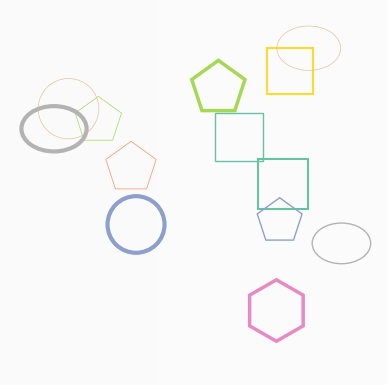[{"shape": "square", "thickness": 1.5, "radius": 0.33, "center": [0.73, 0.522]}, {"shape": "square", "thickness": 1, "radius": 0.31, "center": [0.617, 0.644]}, {"shape": "pentagon", "thickness": 0.5, "radius": 0.34, "center": [0.338, 0.565]}, {"shape": "circle", "thickness": 3, "radius": 0.37, "center": [0.351, 0.417]}, {"shape": "pentagon", "thickness": 1, "radius": 0.3, "center": [0.722, 0.426]}, {"shape": "hexagon", "thickness": 2.5, "radius": 0.4, "center": [0.713, 0.193]}, {"shape": "pentagon", "thickness": 0.5, "radius": 0.31, "center": [0.254, 0.687]}, {"shape": "pentagon", "thickness": 2.5, "radius": 0.36, "center": [0.564, 0.771]}, {"shape": "square", "thickness": 1.5, "radius": 0.3, "center": [0.749, 0.816]}, {"shape": "circle", "thickness": 0.5, "radius": 0.39, "center": [0.177, 0.718]}, {"shape": "oval", "thickness": 0.5, "radius": 0.41, "center": [0.797, 0.875]}, {"shape": "oval", "thickness": 3, "radius": 0.42, "center": [0.139, 0.666]}, {"shape": "oval", "thickness": 1, "radius": 0.38, "center": [0.881, 0.368]}]